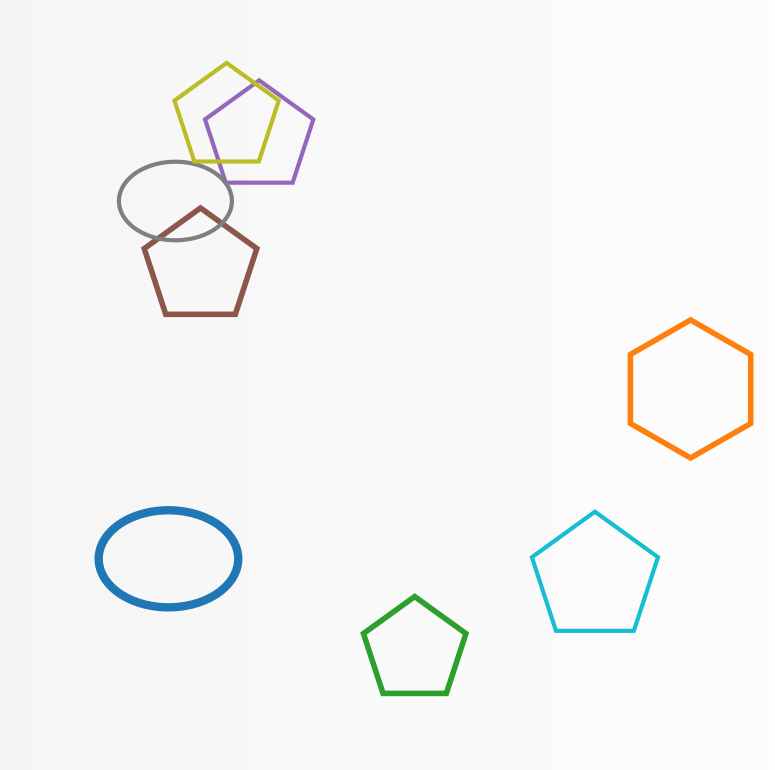[{"shape": "oval", "thickness": 3, "radius": 0.45, "center": [0.217, 0.274]}, {"shape": "hexagon", "thickness": 2, "radius": 0.45, "center": [0.891, 0.495]}, {"shape": "pentagon", "thickness": 2, "radius": 0.35, "center": [0.535, 0.156]}, {"shape": "pentagon", "thickness": 1.5, "radius": 0.37, "center": [0.334, 0.822]}, {"shape": "pentagon", "thickness": 2, "radius": 0.38, "center": [0.259, 0.654]}, {"shape": "oval", "thickness": 1.5, "radius": 0.36, "center": [0.226, 0.739]}, {"shape": "pentagon", "thickness": 1.5, "radius": 0.35, "center": [0.292, 0.848]}, {"shape": "pentagon", "thickness": 1.5, "radius": 0.43, "center": [0.768, 0.25]}]